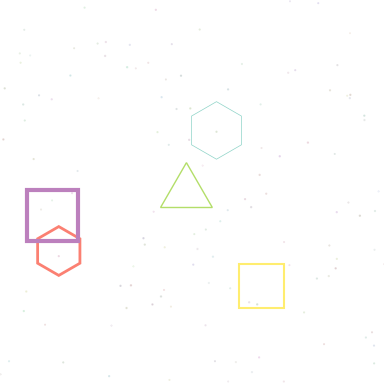[{"shape": "hexagon", "thickness": 0.5, "radius": 0.37, "center": [0.562, 0.661]}, {"shape": "hexagon", "thickness": 2, "radius": 0.32, "center": [0.153, 0.348]}, {"shape": "triangle", "thickness": 1, "radius": 0.39, "center": [0.484, 0.5]}, {"shape": "square", "thickness": 3, "radius": 0.33, "center": [0.136, 0.44]}, {"shape": "square", "thickness": 1.5, "radius": 0.29, "center": [0.68, 0.257]}]